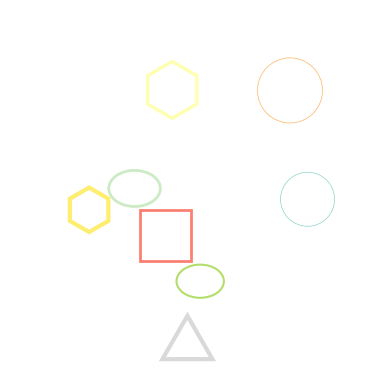[{"shape": "circle", "thickness": 0.5, "radius": 0.35, "center": [0.799, 0.482]}, {"shape": "hexagon", "thickness": 2.5, "radius": 0.37, "center": [0.447, 0.767]}, {"shape": "square", "thickness": 2, "radius": 0.33, "center": [0.43, 0.388]}, {"shape": "circle", "thickness": 0.5, "radius": 0.42, "center": [0.753, 0.765]}, {"shape": "oval", "thickness": 1.5, "radius": 0.31, "center": [0.52, 0.27]}, {"shape": "triangle", "thickness": 3, "radius": 0.38, "center": [0.487, 0.105]}, {"shape": "oval", "thickness": 2, "radius": 0.33, "center": [0.35, 0.511]}, {"shape": "hexagon", "thickness": 3, "radius": 0.29, "center": [0.231, 0.455]}]